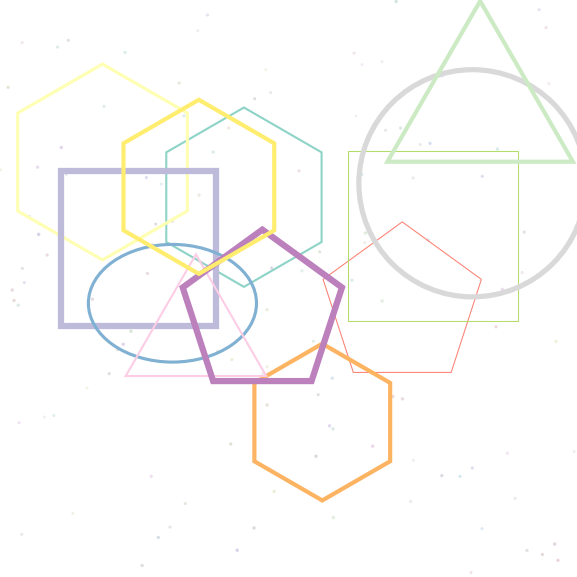[{"shape": "hexagon", "thickness": 1, "radius": 0.78, "center": [0.422, 0.658]}, {"shape": "hexagon", "thickness": 1.5, "radius": 0.85, "center": [0.178, 0.719]}, {"shape": "square", "thickness": 3, "radius": 0.67, "center": [0.24, 0.569]}, {"shape": "pentagon", "thickness": 0.5, "radius": 0.72, "center": [0.697, 0.471]}, {"shape": "oval", "thickness": 1.5, "radius": 0.73, "center": [0.299, 0.474]}, {"shape": "hexagon", "thickness": 2, "radius": 0.68, "center": [0.558, 0.268]}, {"shape": "square", "thickness": 0.5, "radius": 0.74, "center": [0.749, 0.59]}, {"shape": "triangle", "thickness": 1, "radius": 0.7, "center": [0.339, 0.418]}, {"shape": "circle", "thickness": 2.5, "radius": 0.98, "center": [0.818, 0.682]}, {"shape": "pentagon", "thickness": 3, "radius": 0.72, "center": [0.454, 0.457]}, {"shape": "triangle", "thickness": 2, "radius": 0.93, "center": [0.831, 0.812]}, {"shape": "hexagon", "thickness": 2, "radius": 0.75, "center": [0.344, 0.676]}]